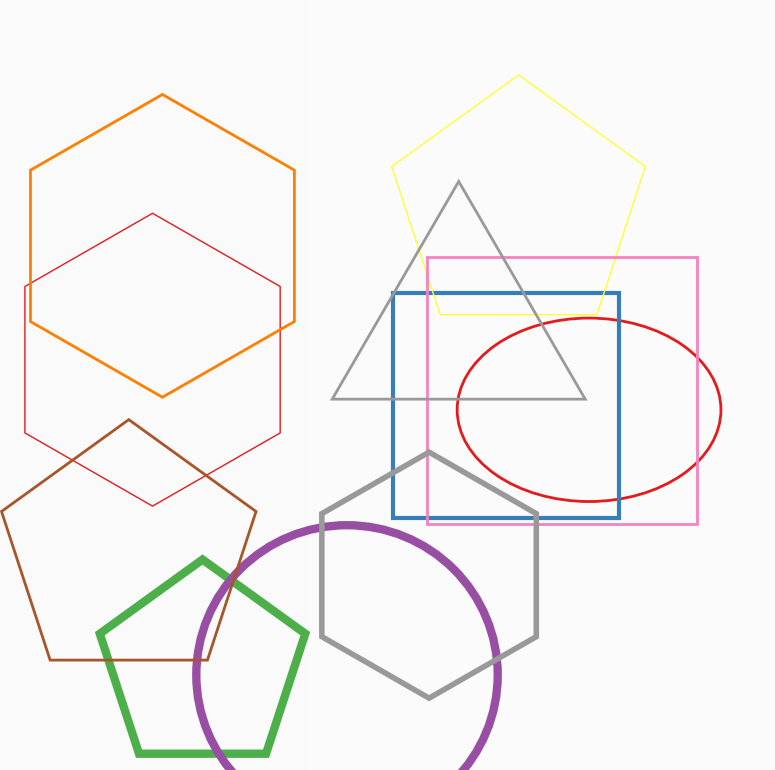[{"shape": "oval", "thickness": 1, "radius": 0.85, "center": [0.76, 0.468]}, {"shape": "hexagon", "thickness": 0.5, "radius": 0.95, "center": [0.197, 0.533]}, {"shape": "square", "thickness": 1.5, "radius": 0.73, "center": [0.653, 0.473]}, {"shape": "pentagon", "thickness": 3, "radius": 0.7, "center": [0.261, 0.134]}, {"shape": "circle", "thickness": 3, "radius": 0.97, "center": [0.448, 0.123]}, {"shape": "hexagon", "thickness": 1, "radius": 0.98, "center": [0.21, 0.681]}, {"shape": "pentagon", "thickness": 0.5, "radius": 0.86, "center": [0.669, 0.731]}, {"shape": "pentagon", "thickness": 1, "radius": 0.86, "center": [0.166, 0.282]}, {"shape": "square", "thickness": 1, "radius": 0.87, "center": [0.725, 0.493]}, {"shape": "hexagon", "thickness": 2, "radius": 0.8, "center": [0.554, 0.253]}, {"shape": "triangle", "thickness": 1, "radius": 0.94, "center": [0.592, 0.576]}]